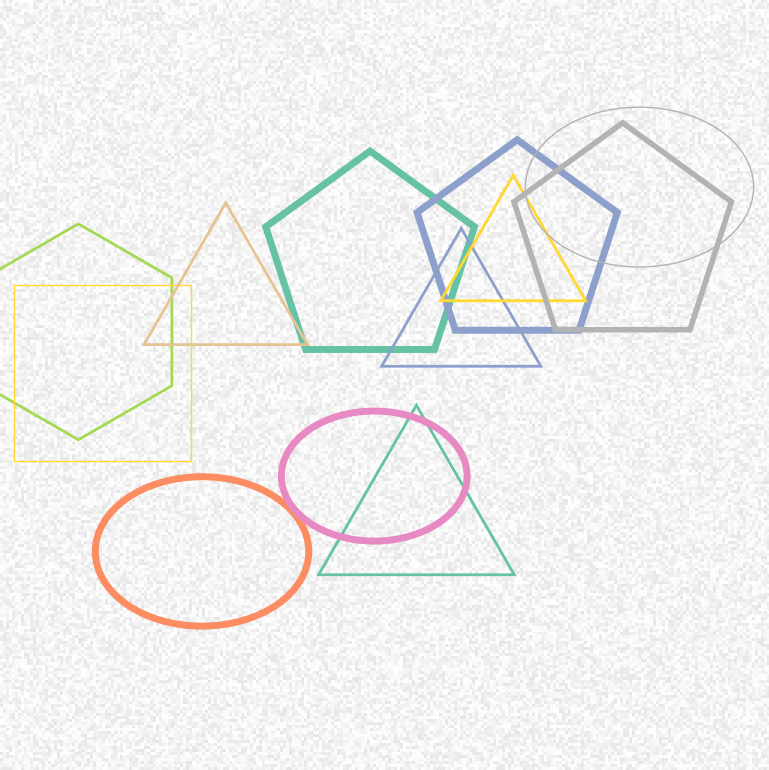[{"shape": "triangle", "thickness": 1, "radius": 0.73, "center": [0.541, 0.327]}, {"shape": "pentagon", "thickness": 2.5, "radius": 0.71, "center": [0.481, 0.661]}, {"shape": "oval", "thickness": 2.5, "radius": 0.69, "center": [0.262, 0.284]}, {"shape": "triangle", "thickness": 1, "radius": 0.6, "center": [0.599, 0.584]}, {"shape": "pentagon", "thickness": 2.5, "radius": 0.68, "center": [0.672, 0.682]}, {"shape": "oval", "thickness": 2.5, "radius": 0.6, "center": [0.486, 0.382]}, {"shape": "hexagon", "thickness": 1, "radius": 0.7, "center": [0.102, 0.569]}, {"shape": "triangle", "thickness": 1, "radius": 0.54, "center": [0.667, 0.664]}, {"shape": "square", "thickness": 0.5, "radius": 0.57, "center": [0.133, 0.515]}, {"shape": "triangle", "thickness": 1, "radius": 0.61, "center": [0.293, 0.614]}, {"shape": "pentagon", "thickness": 2, "radius": 0.74, "center": [0.809, 0.692]}, {"shape": "oval", "thickness": 0.5, "radius": 0.74, "center": [0.83, 0.757]}]